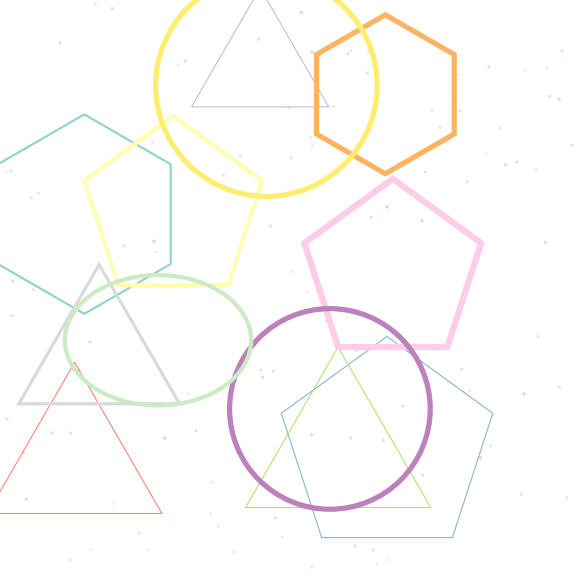[{"shape": "hexagon", "thickness": 1, "radius": 0.86, "center": [0.146, 0.628]}, {"shape": "pentagon", "thickness": 2, "radius": 0.81, "center": [0.3, 0.636]}, {"shape": "triangle", "thickness": 0.5, "radius": 0.69, "center": [0.45, 0.883]}, {"shape": "triangle", "thickness": 0.5, "radius": 0.87, "center": [0.129, 0.197]}, {"shape": "pentagon", "thickness": 0.5, "radius": 0.96, "center": [0.67, 0.224]}, {"shape": "hexagon", "thickness": 2.5, "radius": 0.69, "center": [0.667, 0.836]}, {"shape": "triangle", "thickness": 0.5, "radius": 0.93, "center": [0.586, 0.213]}, {"shape": "pentagon", "thickness": 3, "radius": 0.8, "center": [0.68, 0.529]}, {"shape": "triangle", "thickness": 1.5, "radius": 0.8, "center": [0.172, 0.38]}, {"shape": "circle", "thickness": 2.5, "radius": 0.87, "center": [0.571, 0.291]}, {"shape": "oval", "thickness": 2, "radius": 0.81, "center": [0.274, 0.41]}, {"shape": "circle", "thickness": 2.5, "radius": 0.96, "center": [0.461, 0.851]}]